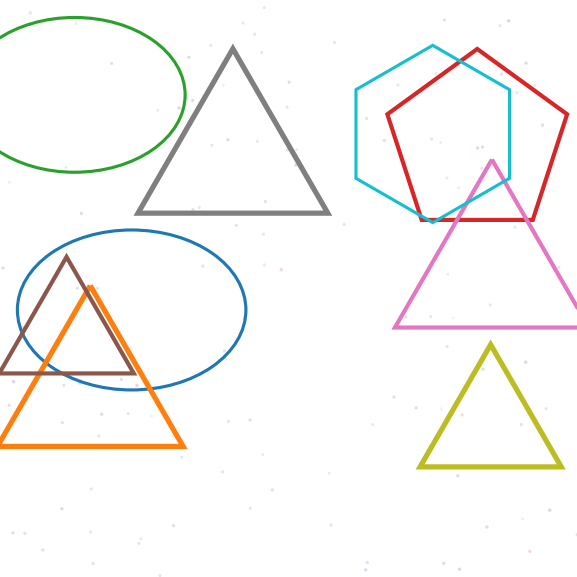[{"shape": "oval", "thickness": 1.5, "radius": 0.99, "center": [0.228, 0.462]}, {"shape": "triangle", "thickness": 2.5, "radius": 0.93, "center": [0.156, 0.319]}, {"shape": "oval", "thickness": 1.5, "radius": 0.96, "center": [0.129, 0.835]}, {"shape": "pentagon", "thickness": 2, "radius": 0.82, "center": [0.826, 0.751]}, {"shape": "triangle", "thickness": 2, "radius": 0.67, "center": [0.115, 0.42]}, {"shape": "triangle", "thickness": 2, "radius": 0.97, "center": [0.852, 0.529]}, {"shape": "triangle", "thickness": 2.5, "radius": 0.95, "center": [0.403, 0.725]}, {"shape": "triangle", "thickness": 2.5, "radius": 0.71, "center": [0.85, 0.261]}, {"shape": "hexagon", "thickness": 1.5, "radius": 0.77, "center": [0.749, 0.767]}]